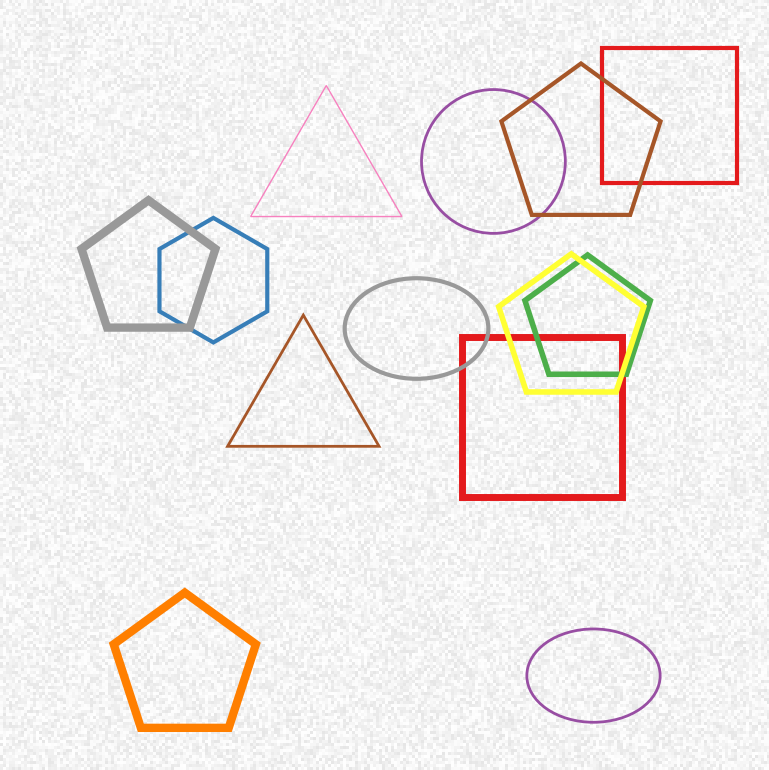[{"shape": "square", "thickness": 1.5, "radius": 0.44, "center": [0.869, 0.85]}, {"shape": "square", "thickness": 2.5, "radius": 0.52, "center": [0.704, 0.459]}, {"shape": "hexagon", "thickness": 1.5, "radius": 0.4, "center": [0.277, 0.636]}, {"shape": "pentagon", "thickness": 2, "radius": 0.43, "center": [0.763, 0.583]}, {"shape": "oval", "thickness": 1, "radius": 0.43, "center": [0.771, 0.123]}, {"shape": "circle", "thickness": 1, "radius": 0.47, "center": [0.641, 0.79]}, {"shape": "pentagon", "thickness": 3, "radius": 0.49, "center": [0.24, 0.133]}, {"shape": "pentagon", "thickness": 2, "radius": 0.5, "center": [0.742, 0.571]}, {"shape": "pentagon", "thickness": 1.5, "radius": 0.54, "center": [0.755, 0.809]}, {"shape": "triangle", "thickness": 1, "radius": 0.57, "center": [0.394, 0.477]}, {"shape": "triangle", "thickness": 0.5, "radius": 0.57, "center": [0.424, 0.776]}, {"shape": "oval", "thickness": 1.5, "radius": 0.47, "center": [0.541, 0.573]}, {"shape": "pentagon", "thickness": 3, "radius": 0.46, "center": [0.193, 0.649]}]